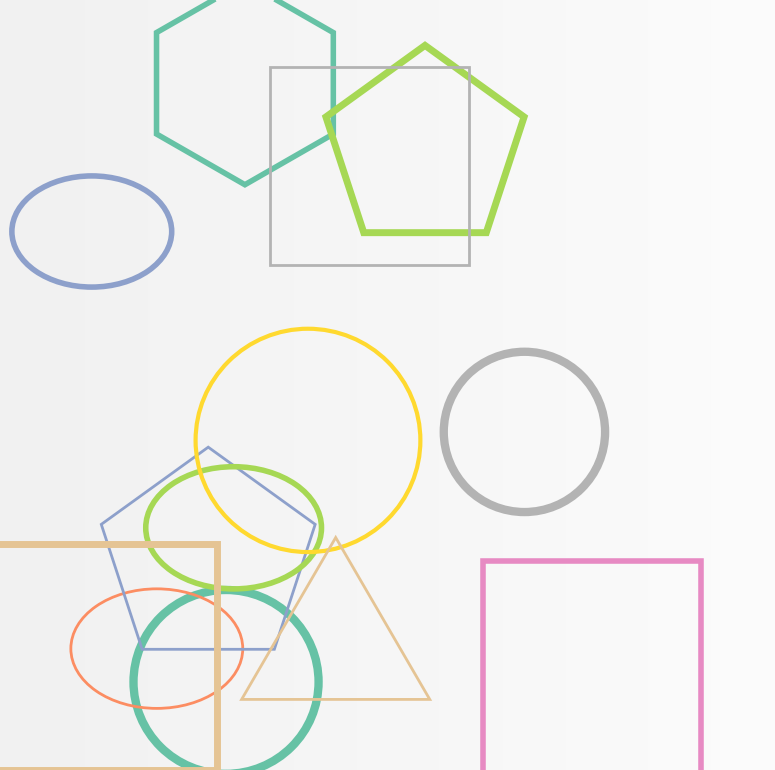[{"shape": "hexagon", "thickness": 2, "radius": 0.66, "center": [0.316, 0.892]}, {"shape": "circle", "thickness": 3, "radius": 0.6, "center": [0.292, 0.114]}, {"shape": "oval", "thickness": 1, "radius": 0.55, "center": [0.202, 0.158]}, {"shape": "pentagon", "thickness": 1, "radius": 0.73, "center": [0.269, 0.274]}, {"shape": "oval", "thickness": 2, "radius": 0.52, "center": [0.118, 0.699]}, {"shape": "square", "thickness": 2, "radius": 0.7, "center": [0.763, 0.13]}, {"shape": "oval", "thickness": 2, "radius": 0.57, "center": [0.301, 0.315]}, {"shape": "pentagon", "thickness": 2.5, "radius": 0.67, "center": [0.548, 0.807]}, {"shape": "circle", "thickness": 1.5, "radius": 0.73, "center": [0.397, 0.428]}, {"shape": "triangle", "thickness": 1, "radius": 0.7, "center": [0.433, 0.162]}, {"shape": "square", "thickness": 2.5, "radius": 0.73, "center": [0.133, 0.147]}, {"shape": "circle", "thickness": 3, "radius": 0.52, "center": [0.677, 0.439]}, {"shape": "square", "thickness": 1, "radius": 0.64, "center": [0.477, 0.784]}]